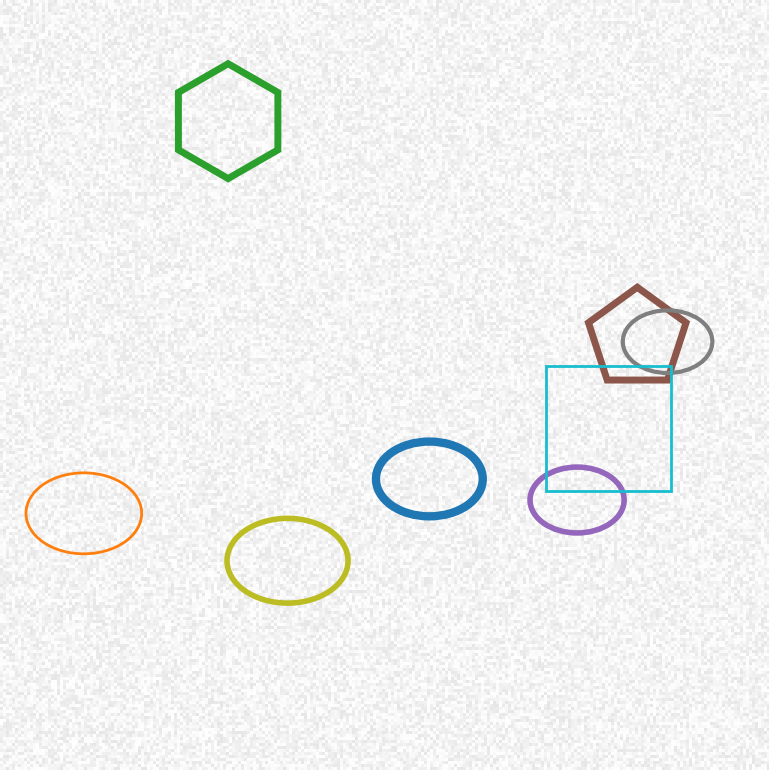[{"shape": "oval", "thickness": 3, "radius": 0.35, "center": [0.558, 0.378]}, {"shape": "oval", "thickness": 1, "radius": 0.38, "center": [0.109, 0.333]}, {"shape": "hexagon", "thickness": 2.5, "radius": 0.37, "center": [0.296, 0.843]}, {"shape": "oval", "thickness": 2, "radius": 0.31, "center": [0.749, 0.351]}, {"shape": "pentagon", "thickness": 2.5, "radius": 0.33, "center": [0.828, 0.56]}, {"shape": "oval", "thickness": 1.5, "radius": 0.29, "center": [0.867, 0.556]}, {"shape": "oval", "thickness": 2, "radius": 0.39, "center": [0.373, 0.272]}, {"shape": "square", "thickness": 1, "radius": 0.41, "center": [0.79, 0.444]}]